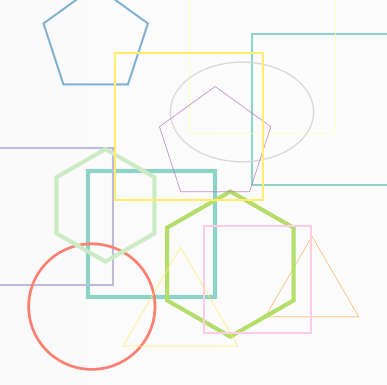[{"shape": "square", "thickness": 3, "radius": 0.82, "center": [0.391, 0.392]}, {"shape": "square", "thickness": 1.5, "radius": 0.98, "center": [0.847, 0.715]}, {"shape": "square", "thickness": 0.5, "radius": 0.95, "center": [0.676, 0.844]}, {"shape": "square", "thickness": 1.5, "radius": 0.89, "center": [0.112, 0.437]}, {"shape": "circle", "thickness": 2, "radius": 0.82, "center": [0.237, 0.204]}, {"shape": "pentagon", "thickness": 1.5, "radius": 0.71, "center": [0.247, 0.895]}, {"shape": "triangle", "thickness": 0.5, "radius": 0.7, "center": [0.805, 0.247]}, {"shape": "hexagon", "thickness": 3, "radius": 0.94, "center": [0.594, 0.314]}, {"shape": "square", "thickness": 1.5, "radius": 0.69, "center": [0.664, 0.273]}, {"shape": "oval", "thickness": 1, "radius": 0.92, "center": [0.625, 0.709]}, {"shape": "pentagon", "thickness": 0.5, "radius": 0.76, "center": [0.555, 0.624]}, {"shape": "hexagon", "thickness": 3, "radius": 0.73, "center": [0.272, 0.467]}, {"shape": "square", "thickness": 1.5, "radius": 0.95, "center": [0.487, 0.672]}, {"shape": "triangle", "thickness": 0.5, "radius": 0.86, "center": [0.466, 0.187]}]